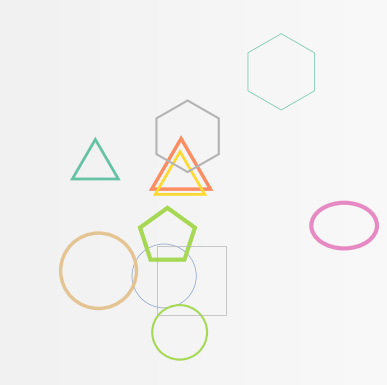[{"shape": "triangle", "thickness": 2, "radius": 0.34, "center": [0.246, 0.569]}, {"shape": "hexagon", "thickness": 0.5, "radius": 0.5, "center": [0.726, 0.813]}, {"shape": "triangle", "thickness": 2.5, "radius": 0.44, "center": [0.467, 0.553]}, {"shape": "circle", "thickness": 0.5, "radius": 0.41, "center": [0.424, 0.283]}, {"shape": "oval", "thickness": 3, "radius": 0.42, "center": [0.888, 0.414]}, {"shape": "circle", "thickness": 1.5, "radius": 0.35, "center": [0.464, 0.137]}, {"shape": "pentagon", "thickness": 3, "radius": 0.37, "center": [0.432, 0.386]}, {"shape": "triangle", "thickness": 2, "radius": 0.37, "center": [0.465, 0.532]}, {"shape": "circle", "thickness": 2.5, "radius": 0.49, "center": [0.254, 0.297]}, {"shape": "hexagon", "thickness": 1.5, "radius": 0.46, "center": [0.484, 0.646]}, {"shape": "square", "thickness": 0.5, "radius": 0.45, "center": [0.495, 0.272]}]